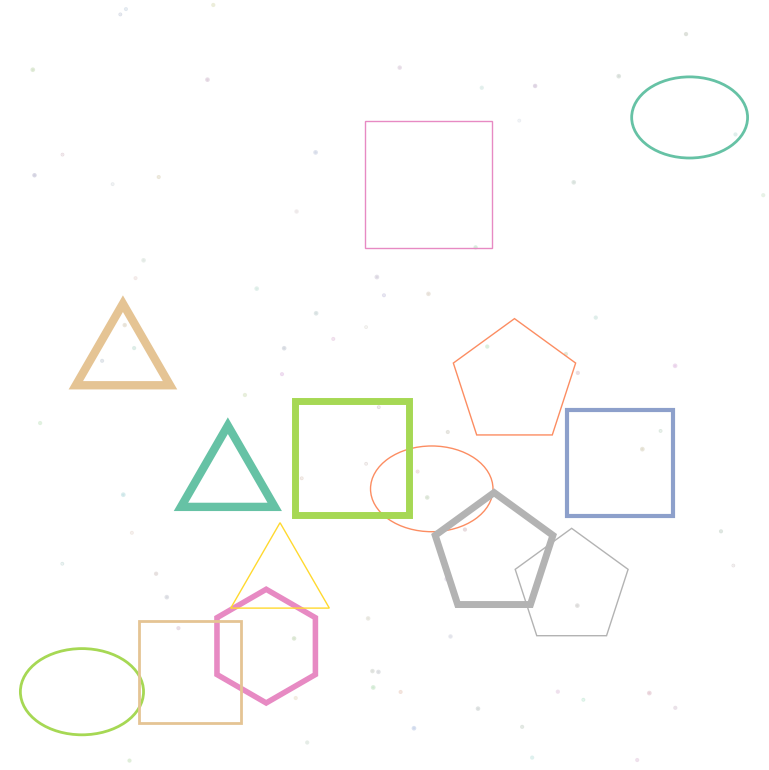[{"shape": "oval", "thickness": 1, "radius": 0.38, "center": [0.896, 0.847]}, {"shape": "triangle", "thickness": 3, "radius": 0.35, "center": [0.296, 0.377]}, {"shape": "pentagon", "thickness": 0.5, "radius": 0.42, "center": [0.668, 0.503]}, {"shape": "oval", "thickness": 0.5, "radius": 0.4, "center": [0.561, 0.365]}, {"shape": "square", "thickness": 1.5, "radius": 0.34, "center": [0.805, 0.399]}, {"shape": "hexagon", "thickness": 2, "radius": 0.37, "center": [0.346, 0.161]}, {"shape": "square", "thickness": 0.5, "radius": 0.41, "center": [0.557, 0.761]}, {"shape": "square", "thickness": 2.5, "radius": 0.37, "center": [0.457, 0.405]}, {"shape": "oval", "thickness": 1, "radius": 0.4, "center": [0.106, 0.102]}, {"shape": "triangle", "thickness": 0.5, "radius": 0.37, "center": [0.364, 0.247]}, {"shape": "square", "thickness": 1, "radius": 0.33, "center": [0.247, 0.128]}, {"shape": "triangle", "thickness": 3, "radius": 0.35, "center": [0.16, 0.535]}, {"shape": "pentagon", "thickness": 2.5, "radius": 0.4, "center": [0.642, 0.28]}, {"shape": "pentagon", "thickness": 0.5, "radius": 0.39, "center": [0.742, 0.237]}]